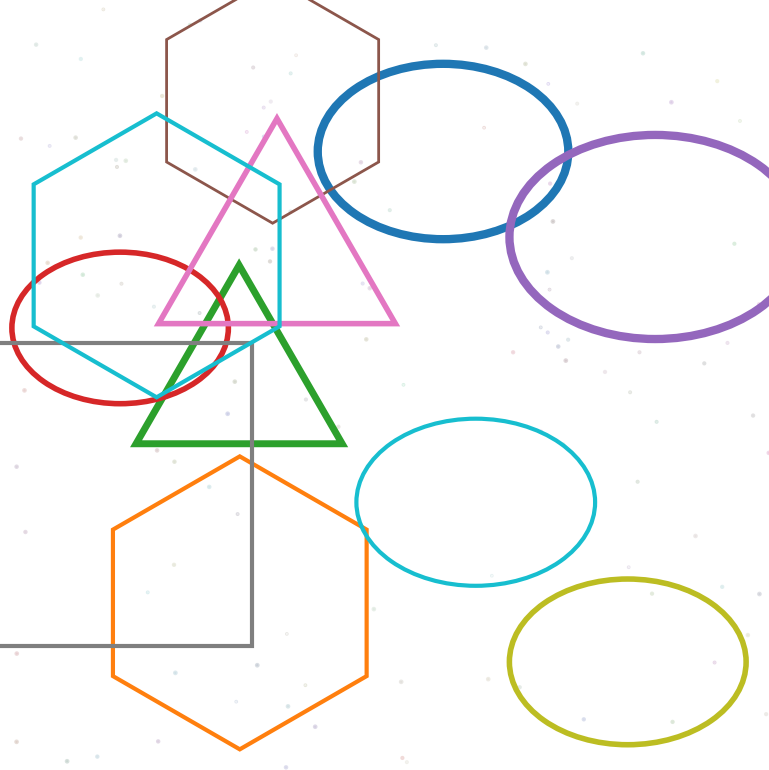[{"shape": "oval", "thickness": 3, "radius": 0.81, "center": [0.575, 0.803]}, {"shape": "hexagon", "thickness": 1.5, "radius": 0.95, "center": [0.311, 0.217]}, {"shape": "triangle", "thickness": 2.5, "radius": 0.77, "center": [0.311, 0.501]}, {"shape": "oval", "thickness": 2, "radius": 0.7, "center": [0.156, 0.574]}, {"shape": "oval", "thickness": 3, "radius": 0.95, "center": [0.851, 0.692]}, {"shape": "hexagon", "thickness": 1, "radius": 0.8, "center": [0.354, 0.869]}, {"shape": "triangle", "thickness": 2, "radius": 0.89, "center": [0.36, 0.668]}, {"shape": "square", "thickness": 1.5, "radius": 0.98, "center": [0.131, 0.358]}, {"shape": "oval", "thickness": 2, "radius": 0.77, "center": [0.815, 0.14]}, {"shape": "oval", "thickness": 1.5, "radius": 0.78, "center": [0.618, 0.348]}, {"shape": "hexagon", "thickness": 1.5, "radius": 0.92, "center": [0.203, 0.668]}]